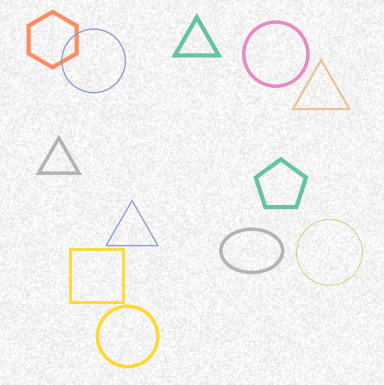[{"shape": "triangle", "thickness": 3, "radius": 0.33, "center": [0.511, 0.889]}, {"shape": "pentagon", "thickness": 3, "radius": 0.34, "center": [0.73, 0.518]}, {"shape": "hexagon", "thickness": 3, "radius": 0.36, "center": [0.137, 0.897]}, {"shape": "triangle", "thickness": 1, "radius": 0.39, "center": [0.343, 0.401]}, {"shape": "circle", "thickness": 1, "radius": 0.41, "center": [0.243, 0.842]}, {"shape": "circle", "thickness": 2.5, "radius": 0.42, "center": [0.716, 0.859]}, {"shape": "circle", "thickness": 0.5, "radius": 0.43, "center": [0.856, 0.344]}, {"shape": "square", "thickness": 2, "radius": 0.34, "center": [0.25, 0.283]}, {"shape": "circle", "thickness": 2.5, "radius": 0.39, "center": [0.332, 0.126]}, {"shape": "triangle", "thickness": 1.5, "radius": 0.42, "center": [0.834, 0.759]}, {"shape": "oval", "thickness": 2.5, "radius": 0.4, "center": [0.654, 0.348]}, {"shape": "triangle", "thickness": 2.5, "radius": 0.3, "center": [0.153, 0.581]}]